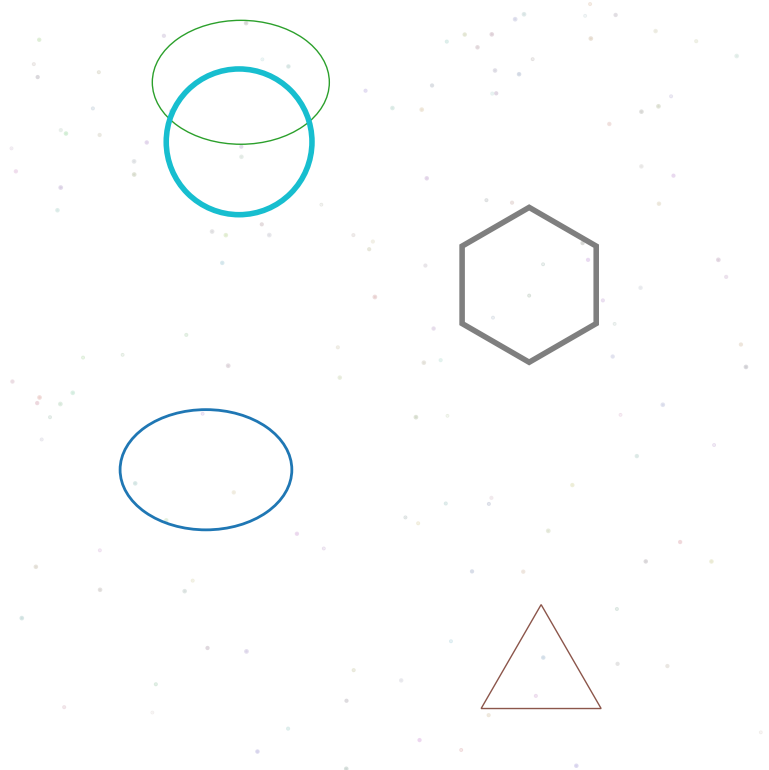[{"shape": "oval", "thickness": 1, "radius": 0.56, "center": [0.267, 0.39]}, {"shape": "oval", "thickness": 0.5, "radius": 0.57, "center": [0.313, 0.893]}, {"shape": "triangle", "thickness": 0.5, "radius": 0.45, "center": [0.703, 0.125]}, {"shape": "hexagon", "thickness": 2, "radius": 0.5, "center": [0.687, 0.63]}, {"shape": "circle", "thickness": 2, "radius": 0.47, "center": [0.311, 0.816]}]